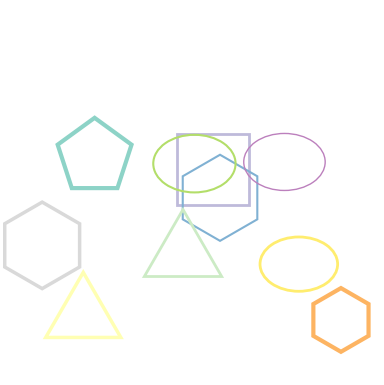[{"shape": "pentagon", "thickness": 3, "radius": 0.5, "center": [0.246, 0.593]}, {"shape": "triangle", "thickness": 2.5, "radius": 0.56, "center": [0.216, 0.18]}, {"shape": "square", "thickness": 2, "radius": 0.47, "center": [0.553, 0.56]}, {"shape": "hexagon", "thickness": 1.5, "radius": 0.56, "center": [0.571, 0.486]}, {"shape": "hexagon", "thickness": 3, "radius": 0.41, "center": [0.886, 0.169]}, {"shape": "oval", "thickness": 1.5, "radius": 0.53, "center": [0.505, 0.575]}, {"shape": "hexagon", "thickness": 2.5, "radius": 0.56, "center": [0.11, 0.363]}, {"shape": "oval", "thickness": 1, "radius": 0.53, "center": [0.739, 0.579]}, {"shape": "triangle", "thickness": 2, "radius": 0.58, "center": [0.475, 0.34]}, {"shape": "oval", "thickness": 2, "radius": 0.5, "center": [0.776, 0.314]}]